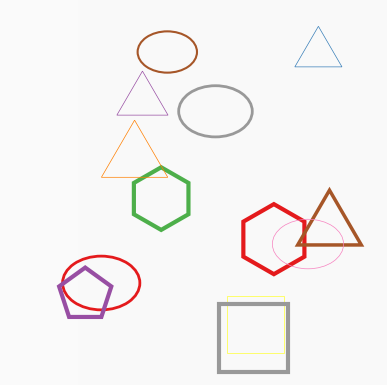[{"shape": "oval", "thickness": 2, "radius": 0.5, "center": [0.261, 0.265]}, {"shape": "hexagon", "thickness": 3, "radius": 0.45, "center": [0.707, 0.379]}, {"shape": "triangle", "thickness": 0.5, "radius": 0.35, "center": [0.822, 0.861]}, {"shape": "hexagon", "thickness": 3, "radius": 0.41, "center": [0.416, 0.484]}, {"shape": "pentagon", "thickness": 3, "radius": 0.35, "center": [0.22, 0.234]}, {"shape": "triangle", "thickness": 0.5, "radius": 0.38, "center": [0.368, 0.739]}, {"shape": "triangle", "thickness": 0.5, "radius": 0.49, "center": [0.347, 0.589]}, {"shape": "square", "thickness": 0.5, "radius": 0.37, "center": [0.66, 0.157]}, {"shape": "triangle", "thickness": 2.5, "radius": 0.47, "center": [0.85, 0.411]}, {"shape": "oval", "thickness": 1.5, "radius": 0.38, "center": [0.432, 0.865]}, {"shape": "oval", "thickness": 0.5, "radius": 0.46, "center": [0.795, 0.366]}, {"shape": "square", "thickness": 3, "radius": 0.44, "center": [0.654, 0.122]}, {"shape": "oval", "thickness": 2, "radius": 0.47, "center": [0.556, 0.711]}]